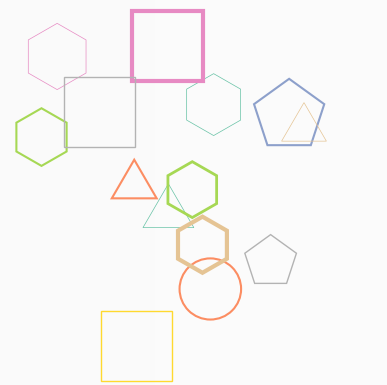[{"shape": "hexagon", "thickness": 0.5, "radius": 0.4, "center": [0.551, 0.728]}, {"shape": "triangle", "thickness": 0.5, "radius": 0.38, "center": [0.435, 0.447]}, {"shape": "circle", "thickness": 1.5, "radius": 0.4, "center": [0.543, 0.249]}, {"shape": "triangle", "thickness": 1.5, "radius": 0.33, "center": [0.346, 0.518]}, {"shape": "pentagon", "thickness": 1.5, "radius": 0.48, "center": [0.746, 0.7]}, {"shape": "square", "thickness": 3, "radius": 0.46, "center": [0.431, 0.881]}, {"shape": "hexagon", "thickness": 0.5, "radius": 0.43, "center": [0.148, 0.853]}, {"shape": "hexagon", "thickness": 1.5, "radius": 0.37, "center": [0.107, 0.644]}, {"shape": "hexagon", "thickness": 2, "radius": 0.36, "center": [0.496, 0.507]}, {"shape": "square", "thickness": 1, "radius": 0.46, "center": [0.352, 0.101]}, {"shape": "hexagon", "thickness": 3, "radius": 0.36, "center": [0.522, 0.364]}, {"shape": "triangle", "thickness": 0.5, "radius": 0.33, "center": [0.784, 0.667]}, {"shape": "square", "thickness": 1, "radius": 0.46, "center": [0.256, 0.709]}, {"shape": "pentagon", "thickness": 1, "radius": 0.35, "center": [0.698, 0.321]}]